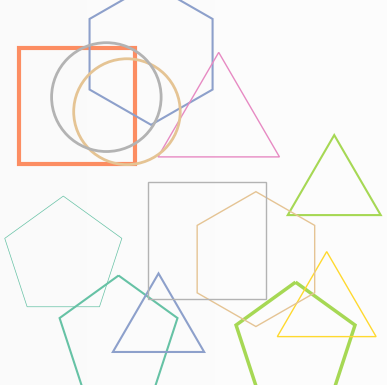[{"shape": "pentagon", "thickness": 0.5, "radius": 0.79, "center": [0.163, 0.332]}, {"shape": "pentagon", "thickness": 1.5, "radius": 0.8, "center": [0.306, 0.124]}, {"shape": "square", "thickness": 3, "radius": 0.75, "center": [0.199, 0.725]}, {"shape": "triangle", "thickness": 1.5, "radius": 0.68, "center": [0.409, 0.154]}, {"shape": "hexagon", "thickness": 1.5, "radius": 0.92, "center": [0.39, 0.859]}, {"shape": "triangle", "thickness": 1, "radius": 0.9, "center": [0.564, 0.683]}, {"shape": "triangle", "thickness": 1.5, "radius": 0.69, "center": [0.863, 0.511]}, {"shape": "pentagon", "thickness": 2.5, "radius": 0.81, "center": [0.763, 0.106]}, {"shape": "triangle", "thickness": 1, "radius": 0.74, "center": [0.843, 0.199]}, {"shape": "hexagon", "thickness": 1, "radius": 0.88, "center": [0.66, 0.327]}, {"shape": "circle", "thickness": 2, "radius": 0.69, "center": [0.328, 0.71]}, {"shape": "circle", "thickness": 2, "radius": 0.71, "center": [0.274, 0.748]}, {"shape": "square", "thickness": 1, "radius": 0.76, "center": [0.535, 0.375]}]